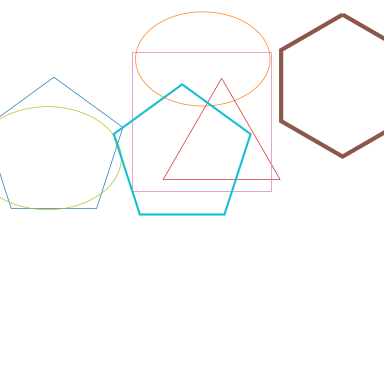[{"shape": "pentagon", "thickness": 0.5, "radius": 0.94, "center": [0.14, 0.611]}, {"shape": "oval", "thickness": 0.5, "radius": 0.87, "center": [0.527, 0.847]}, {"shape": "triangle", "thickness": 0.5, "radius": 0.88, "center": [0.576, 0.621]}, {"shape": "hexagon", "thickness": 3, "radius": 0.92, "center": [0.89, 0.778]}, {"shape": "square", "thickness": 0.5, "radius": 0.91, "center": [0.524, 0.685]}, {"shape": "oval", "thickness": 0.5, "radius": 0.96, "center": [0.124, 0.589]}, {"shape": "pentagon", "thickness": 1.5, "radius": 0.93, "center": [0.473, 0.594]}]